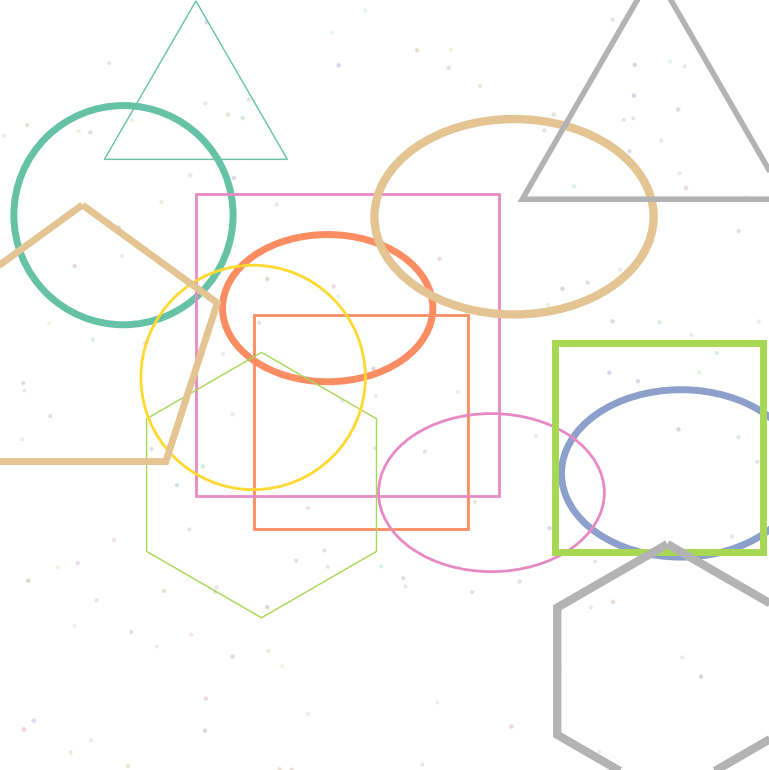[{"shape": "triangle", "thickness": 0.5, "radius": 0.69, "center": [0.254, 0.862]}, {"shape": "circle", "thickness": 2.5, "radius": 0.71, "center": [0.16, 0.721]}, {"shape": "oval", "thickness": 2.5, "radius": 0.68, "center": [0.426, 0.6]}, {"shape": "square", "thickness": 1, "radius": 0.7, "center": [0.469, 0.452]}, {"shape": "oval", "thickness": 2.5, "radius": 0.78, "center": [0.884, 0.385]}, {"shape": "oval", "thickness": 1, "radius": 0.73, "center": [0.638, 0.36]}, {"shape": "square", "thickness": 1, "radius": 0.98, "center": [0.452, 0.552]}, {"shape": "square", "thickness": 2.5, "radius": 0.68, "center": [0.856, 0.418]}, {"shape": "hexagon", "thickness": 0.5, "radius": 0.86, "center": [0.34, 0.37]}, {"shape": "circle", "thickness": 1, "radius": 0.73, "center": [0.329, 0.51]}, {"shape": "oval", "thickness": 3, "radius": 0.91, "center": [0.668, 0.718]}, {"shape": "pentagon", "thickness": 2.5, "radius": 0.92, "center": [0.107, 0.55]}, {"shape": "hexagon", "thickness": 3, "radius": 0.83, "center": [0.867, 0.128]}, {"shape": "triangle", "thickness": 2, "radius": 0.99, "center": [0.849, 0.84]}]